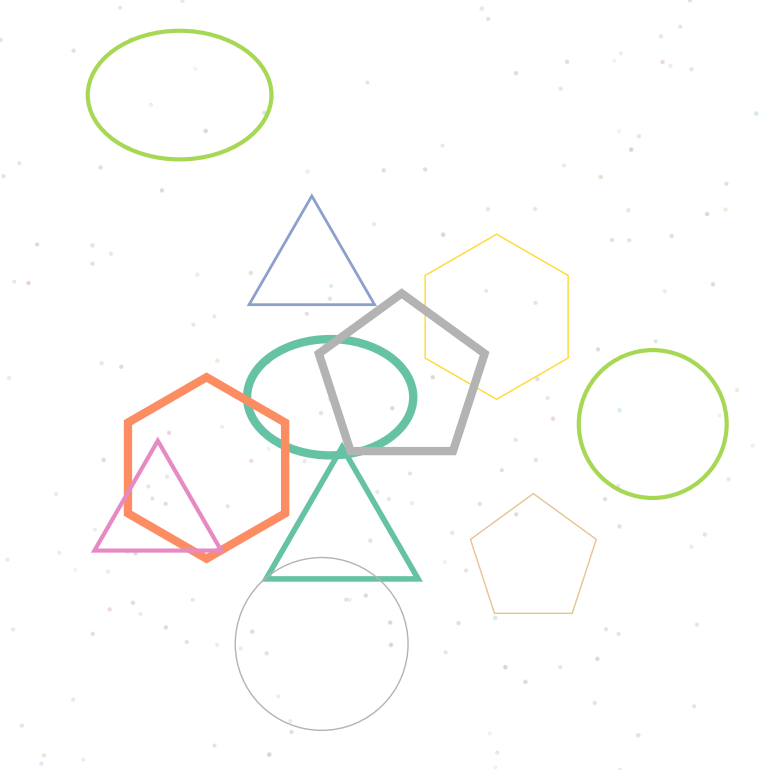[{"shape": "triangle", "thickness": 2, "radius": 0.57, "center": [0.444, 0.305]}, {"shape": "oval", "thickness": 3, "radius": 0.54, "center": [0.429, 0.484]}, {"shape": "hexagon", "thickness": 3, "radius": 0.59, "center": [0.268, 0.392]}, {"shape": "triangle", "thickness": 1, "radius": 0.47, "center": [0.405, 0.651]}, {"shape": "triangle", "thickness": 1.5, "radius": 0.48, "center": [0.205, 0.333]}, {"shape": "oval", "thickness": 1.5, "radius": 0.6, "center": [0.233, 0.877]}, {"shape": "circle", "thickness": 1.5, "radius": 0.48, "center": [0.848, 0.449]}, {"shape": "hexagon", "thickness": 0.5, "radius": 0.54, "center": [0.645, 0.589]}, {"shape": "pentagon", "thickness": 0.5, "radius": 0.43, "center": [0.693, 0.273]}, {"shape": "circle", "thickness": 0.5, "radius": 0.56, "center": [0.418, 0.164]}, {"shape": "pentagon", "thickness": 3, "radius": 0.57, "center": [0.522, 0.506]}]